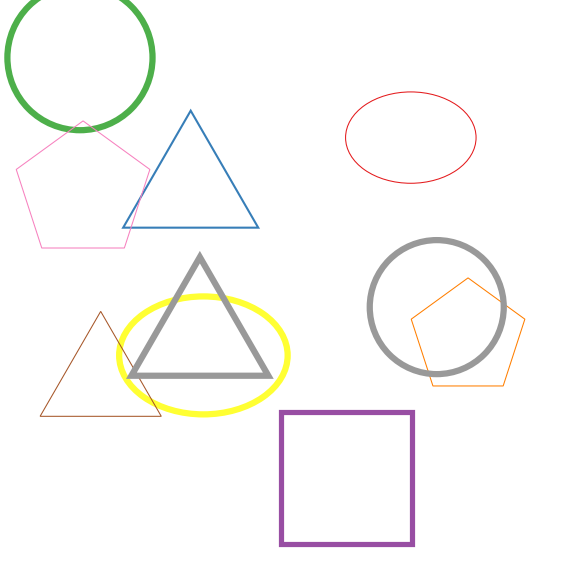[{"shape": "oval", "thickness": 0.5, "radius": 0.56, "center": [0.711, 0.761]}, {"shape": "triangle", "thickness": 1, "radius": 0.68, "center": [0.33, 0.672]}, {"shape": "circle", "thickness": 3, "radius": 0.63, "center": [0.138, 0.899]}, {"shape": "square", "thickness": 2.5, "radius": 0.57, "center": [0.6, 0.172]}, {"shape": "pentagon", "thickness": 0.5, "radius": 0.52, "center": [0.81, 0.414]}, {"shape": "oval", "thickness": 3, "radius": 0.73, "center": [0.352, 0.384]}, {"shape": "triangle", "thickness": 0.5, "radius": 0.61, "center": [0.174, 0.339]}, {"shape": "pentagon", "thickness": 0.5, "radius": 0.61, "center": [0.144, 0.668]}, {"shape": "circle", "thickness": 3, "radius": 0.58, "center": [0.756, 0.467]}, {"shape": "triangle", "thickness": 3, "radius": 0.68, "center": [0.346, 0.417]}]